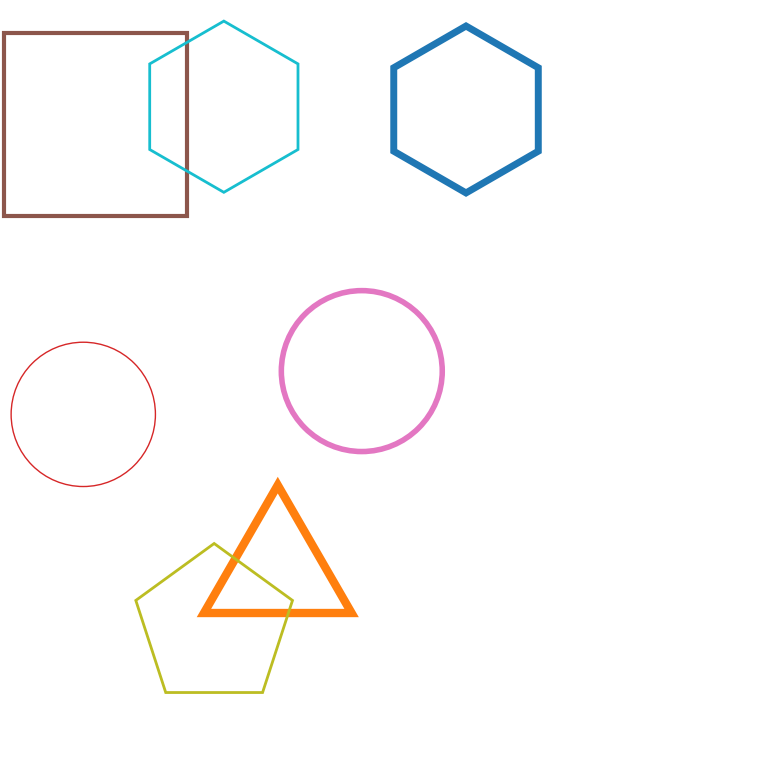[{"shape": "hexagon", "thickness": 2.5, "radius": 0.54, "center": [0.605, 0.858]}, {"shape": "triangle", "thickness": 3, "radius": 0.55, "center": [0.361, 0.259]}, {"shape": "circle", "thickness": 0.5, "radius": 0.47, "center": [0.108, 0.462]}, {"shape": "square", "thickness": 1.5, "radius": 0.6, "center": [0.124, 0.838]}, {"shape": "circle", "thickness": 2, "radius": 0.52, "center": [0.47, 0.518]}, {"shape": "pentagon", "thickness": 1, "radius": 0.53, "center": [0.278, 0.187]}, {"shape": "hexagon", "thickness": 1, "radius": 0.56, "center": [0.291, 0.861]}]